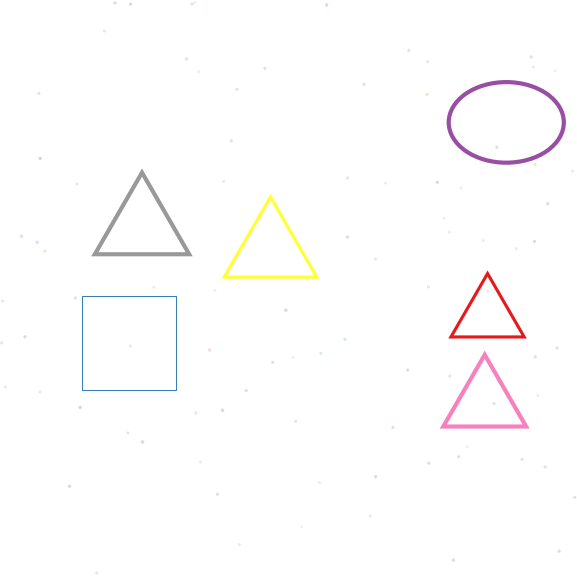[{"shape": "triangle", "thickness": 1.5, "radius": 0.37, "center": [0.844, 0.452]}, {"shape": "square", "thickness": 0.5, "radius": 0.4, "center": [0.223, 0.405]}, {"shape": "oval", "thickness": 2, "radius": 0.5, "center": [0.877, 0.787]}, {"shape": "triangle", "thickness": 1.5, "radius": 0.46, "center": [0.468, 0.566]}, {"shape": "triangle", "thickness": 2, "radius": 0.41, "center": [0.839, 0.302]}, {"shape": "triangle", "thickness": 2, "radius": 0.47, "center": [0.246, 0.606]}]